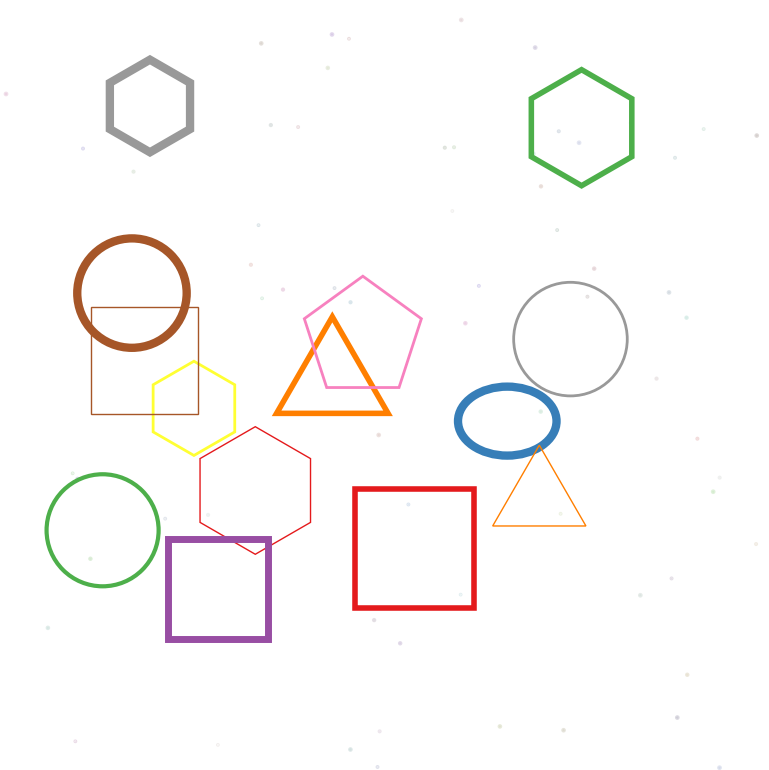[{"shape": "hexagon", "thickness": 0.5, "radius": 0.41, "center": [0.332, 0.363]}, {"shape": "square", "thickness": 2, "radius": 0.39, "center": [0.538, 0.287]}, {"shape": "oval", "thickness": 3, "radius": 0.32, "center": [0.659, 0.453]}, {"shape": "circle", "thickness": 1.5, "radius": 0.36, "center": [0.133, 0.311]}, {"shape": "hexagon", "thickness": 2, "radius": 0.38, "center": [0.755, 0.834]}, {"shape": "square", "thickness": 2.5, "radius": 0.32, "center": [0.283, 0.235]}, {"shape": "triangle", "thickness": 0.5, "radius": 0.35, "center": [0.7, 0.352]}, {"shape": "triangle", "thickness": 2, "radius": 0.42, "center": [0.432, 0.505]}, {"shape": "hexagon", "thickness": 1, "radius": 0.31, "center": [0.252, 0.47]}, {"shape": "circle", "thickness": 3, "radius": 0.36, "center": [0.171, 0.619]}, {"shape": "square", "thickness": 0.5, "radius": 0.35, "center": [0.187, 0.532]}, {"shape": "pentagon", "thickness": 1, "radius": 0.4, "center": [0.471, 0.561]}, {"shape": "hexagon", "thickness": 3, "radius": 0.3, "center": [0.195, 0.862]}, {"shape": "circle", "thickness": 1, "radius": 0.37, "center": [0.741, 0.56]}]